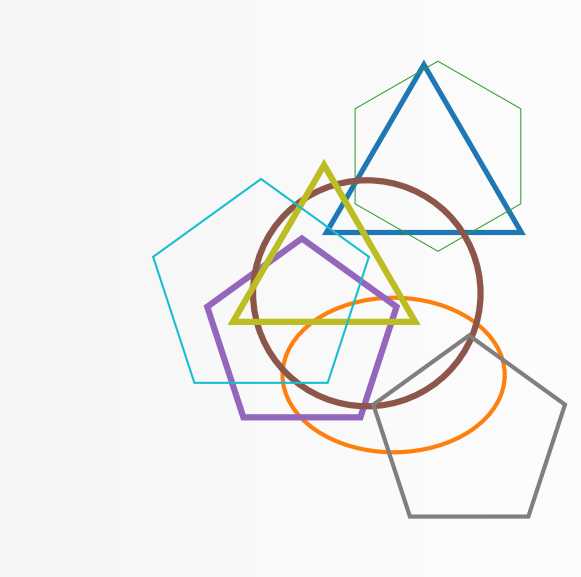[{"shape": "triangle", "thickness": 2.5, "radius": 0.97, "center": [0.729, 0.693]}, {"shape": "oval", "thickness": 2, "radius": 0.96, "center": [0.677, 0.35]}, {"shape": "hexagon", "thickness": 0.5, "radius": 0.82, "center": [0.753, 0.729]}, {"shape": "pentagon", "thickness": 3, "radius": 0.86, "center": [0.519, 0.415]}, {"shape": "circle", "thickness": 3, "radius": 0.98, "center": [0.631, 0.491]}, {"shape": "pentagon", "thickness": 2, "radius": 0.87, "center": [0.807, 0.245]}, {"shape": "triangle", "thickness": 3, "radius": 0.91, "center": [0.558, 0.532]}, {"shape": "pentagon", "thickness": 1, "radius": 0.98, "center": [0.449, 0.494]}]